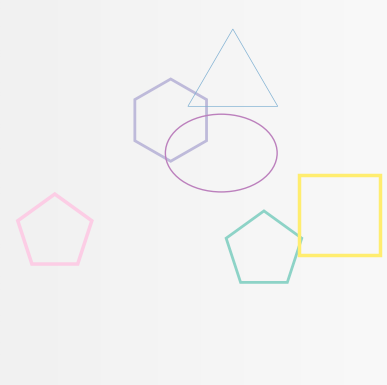[{"shape": "pentagon", "thickness": 2, "radius": 0.51, "center": [0.681, 0.35]}, {"shape": "hexagon", "thickness": 2, "radius": 0.53, "center": [0.441, 0.688]}, {"shape": "triangle", "thickness": 0.5, "radius": 0.67, "center": [0.601, 0.791]}, {"shape": "pentagon", "thickness": 2.5, "radius": 0.5, "center": [0.141, 0.396]}, {"shape": "oval", "thickness": 1, "radius": 0.72, "center": [0.571, 0.602]}, {"shape": "square", "thickness": 2.5, "radius": 0.52, "center": [0.877, 0.441]}]